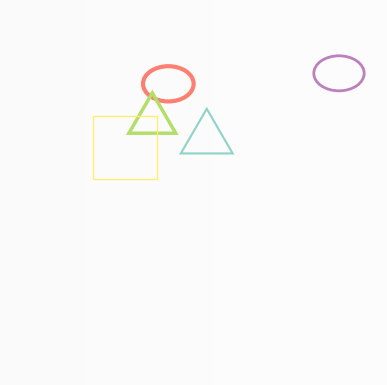[{"shape": "triangle", "thickness": 1.5, "radius": 0.39, "center": [0.534, 0.64]}, {"shape": "oval", "thickness": 3, "radius": 0.33, "center": [0.434, 0.782]}, {"shape": "triangle", "thickness": 2.5, "radius": 0.35, "center": [0.393, 0.689]}, {"shape": "oval", "thickness": 2, "radius": 0.32, "center": [0.875, 0.81]}, {"shape": "square", "thickness": 1, "radius": 0.41, "center": [0.322, 0.616]}]